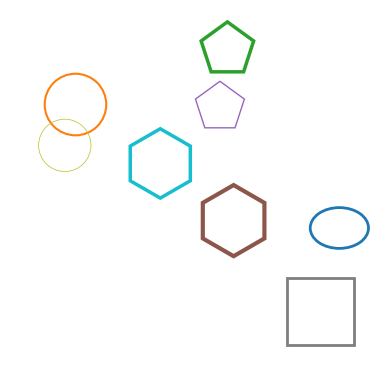[{"shape": "oval", "thickness": 2, "radius": 0.38, "center": [0.881, 0.408]}, {"shape": "circle", "thickness": 1.5, "radius": 0.4, "center": [0.196, 0.729]}, {"shape": "pentagon", "thickness": 2.5, "radius": 0.36, "center": [0.591, 0.871]}, {"shape": "pentagon", "thickness": 1, "radius": 0.33, "center": [0.571, 0.722]}, {"shape": "hexagon", "thickness": 3, "radius": 0.46, "center": [0.607, 0.427]}, {"shape": "square", "thickness": 2, "radius": 0.44, "center": [0.832, 0.192]}, {"shape": "circle", "thickness": 0.5, "radius": 0.34, "center": [0.168, 0.622]}, {"shape": "hexagon", "thickness": 2.5, "radius": 0.45, "center": [0.416, 0.576]}]